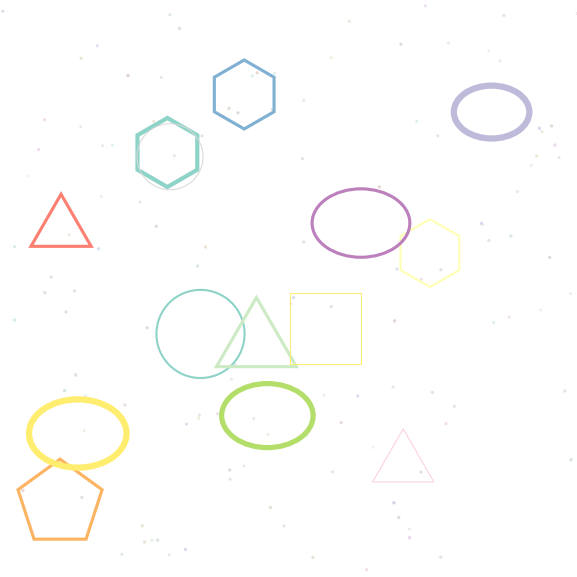[{"shape": "hexagon", "thickness": 2, "radius": 0.3, "center": [0.29, 0.735]}, {"shape": "circle", "thickness": 1, "radius": 0.38, "center": [0.347, 0.421]}, {"shape": "hexagon", "thickness": 1, "radius": 0.29, "center": [0.744, 0.561]}, {"shape": "oval", "thickness": 3, "radius": 0.33, "center": [0.851, 0.805]}, {"shape": "triangle", "thickness": 1.5, "radius": 0.3, "center": [0.106, 0.603]}, {"shape": "hexagon", "thickness": 1.5, "radius": 0.3, "center": [0.423, 0.836]}, {"shape": "pentagon", "thickness": 1.5, "radius": 0.38, "center": [0.104, 0.127]}, {"shape": "oval", "thickness": 2.5, "radius": 0.4, "center": [0.463, 0.279]}, {"shape": "triangle", "thickness": 0.5, "radius": 0.31, "center": [0.698, 0.195]}, {"shape": "circle", "thickness": 0.5, "radius": 0.29, "center": [0.294, 0.728]}, {"shape": "oval", "thickness": 1.5, "radius": 0.42, "center": [0.625, 0.613]}, {"shape": "triangle", "thickness": 1.5, "radius": 0.4, "center": [0.444, 0.404]}, {"shape": "oval", "thickness": 3, "radius": 0.42, "center": [0.135, 0.248]}, {"shape": "square", "thickness": 0.5, "radius": 0.31, "center": [0.563, 0.43]}]